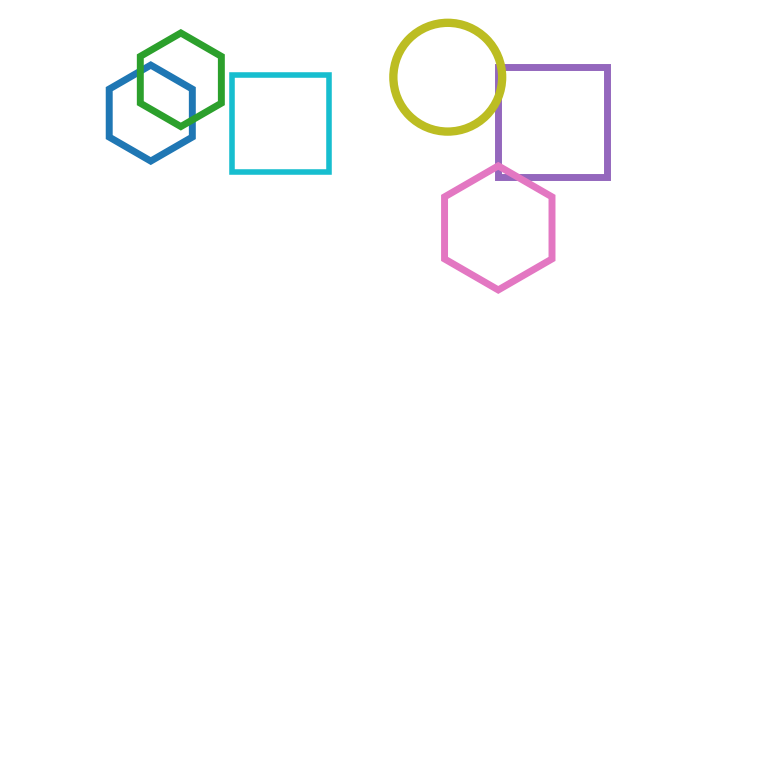[{"shape": "hexagon", "thickness": 2.5, "radius": 0.31, "center": [0.196, 0.853]}, {"shape": "hexagon", "thickness": 2.5, "radius": 0.3, "center": [0.235, 0.896]}, {"shape": "square", "thickness": 2.5, "radius": 0.36, "center": [0.718, 0.842]}, {"shape": "hexagon", "thickness": 2.5, "radius": 0.4, "center": [0.647, 0.704]}, {"shape": "circle", "thickness": 3, "radius": 0.35, "center": [0.581, 0.9]}, {"shape": "square", "thickness": 2, "radius": 0.31, "center": [0.365, 0.839]}]